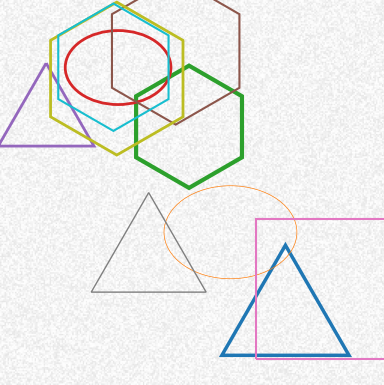[{"shape": "triangle", "thickness": 2.5, "radius": 0.95, "center": [0.741, 0.172]}, {"shape": "oval", "thickness": 0.5, "radius": 0.86, "center": [0.599, 0.397]}, {"shape": "hexagon", "thickness": 3, "radius": 0.79, "center": [0.491, 0.671]}, {"shape": "oval", "thickness": 2, "radius": 0.69, "center": [0.307, 0.825]}, {"shape": "triangle", "thickness": 2, "radius": 0.72, "center": [0.12, 0.692]}, {"shape": "hexagon", "thickness": 1.5, "radius": 0.96, "center": [0.456, 0.868]}, {"shape": "square", "thickness": 1.5, "radius": 0.91, "center": [0.847, 0.249]}, {"shape": "triangle", "thickness": 1, "radius": 0.86, "center": [0.386, 0.327]}, {"shape": "hexagon", "thickness": 2, "radius": 0.99, "center": [0.303, 0.796]}, {"shape": "hexagon", "thickness": 1.5, "radius": 0.83, "center": [0.295, 0.825]}]